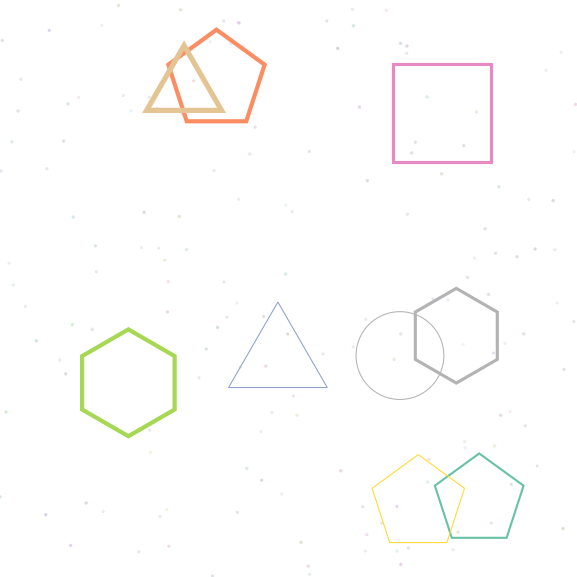[{"shape": "pentagon", "thickness": 1, "radius": 0.4, "center": [0.83, 0.133]}, {"shape": "pentagon", "thickness": 2, "radius": 0.44, "center": [0.375, 0.86]}, {"shape": "triangle", "thickness": 0.5, "radius": 0.49, "center": [0.481, 0.377]}, {"shape": "square", "thickness": 1.5, "radius": 0.42, "center": [0.766, 0.803]}, {"shape": "hexagon", "thickness": 2, "radius": 0.46, "center": [0.222, 0.336]}, {"shape": "pentagon", "thickness": 0.5, "radius": 0.42, "center": [0.724, 0.128]}, {"shape": "triangle", "thickness": 2.5, "radius": 0.37, "center": [0.319, 0.845]}, {"shape": "hexagon", "thickness": 1.5, "radius": 0.41, "center": [0.79, 0.418]}, {"shape": "circle", "thickness": 0.5, "radius": 0.38, "center": [0.693, 0.383]}]